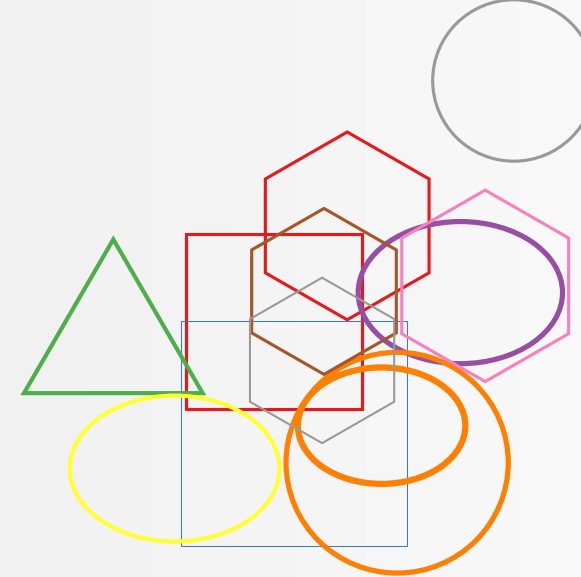[{"shape": "hexagon", "thickness": 1.5, "radius": 0.81, "center": [0.597, 0.608]}, {"shape": "square", "thickness": 1.5, "radius": 0.76, "center": [0.471, 0.442]}, {"shape": "square", "thickness": 0.5, "radius": 0.97, "center": [0.506, 0.248]}, {"shape": "triangle", "thickness": 2, "radius": 0.89, "center": [0.195, 0.407]}, {"shape": "oval", "thickness": 2.5, "radius": 0.88, "center": [0.792, 0.492]}, {"shape": "oval", "thickness": 3, "radius": 0.72, "center": [0.657, 0.262]}, {"shape": "circle", "thickness": 2.5, "radius": 0.96, "center": [0.683, 0.198]}, {"shape": "oval", "thickness": 2, "radius": 0.9, "center": [0.3, 0.188]}, {"shape": "hexagon", "thickness": 1.5, "radius": 0.72, "center": [0.557, 0.495]}, {"shape": "hexagon", "thickness": 1.5, "radius": 0.83, "center": [0.835, 0.504]}, {"shape": "hexagon", "thickness": 1, "radius": 0.72, "center": [0.554, 0.375]}, {"shape": "circle", "thickness": 1.5, "radius": 0.7, "center": [0.884, 0.86]}]